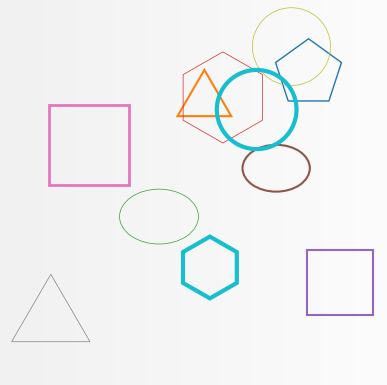[{"shape": "pentagon", "thickness": 1, "radius": 0.45, "center": [0.796, 0.81]}, {"shape": "triangle", "thickness": 1.5, "radius": 0.4, "center": [0.527, 0.738]}, {"shape": "oval", "thickness": 0.5, "radius": 0.51, "center": [0.41, 0.437]}, {"shape": "hexagon", "thickness": 0.5, "radius": 0.59, "center": [0.575, 0.747]}, {"shape": "square", "thickness": 1.5, "radius": 0.42, "center": [0.877, 0.267]}, {"shape": "oval", "thickness": 1.5, "radius": 0.43, "center": [0.713, 0.563]}, {"shape": "square", "thickness": 2, "radius": 0.52, "center": [0.23, 0.624]}, {"shape": "triangle", "thickness": 0.5, "radius": 0.58, "center": [0.131, 0.171]}, {"shape": "circle", "thickness": 0.5, "radius": 0.5, "center": [0.752, 0.879]}, {"shape": "circle", "thickness": 3, "radius": 0.51, "center": [0.662, 0.716]}, {"shape": "hexagon", "thickness": 3, "radius": 0.4, "center": [0.542, 0.305]}]